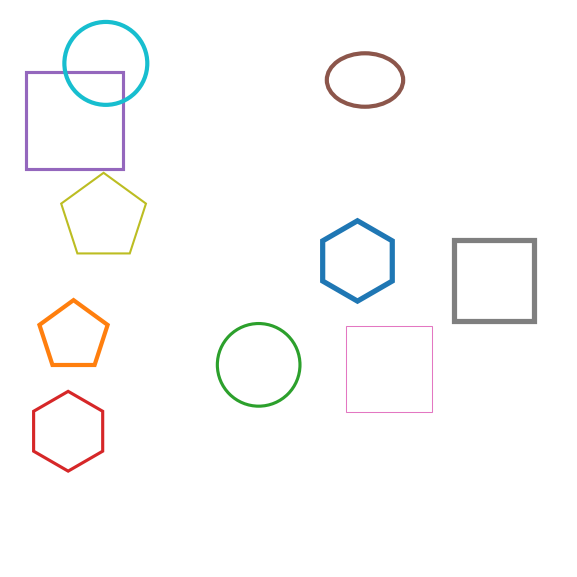[{"shape": "hexagon", "thickness": 2.5, "radius": 0.35, "center": [0.619, 0.547]}, {"shape": "pentagon", "thickness": 2, "radius": 0.31, "center": [0.127, 0.417]}, {"shape": "circle", "thickness": 1.5, "radius": 0.36, "center": [0.448, 0.367]}, {"shape": "hexagon", "thickness": 1.5, "radius": 0.35, "center": [0.118, 0.252]}, {"shape": "square", "thickness": 1.5, "radius": 0.42, "center": [0.129, 0.79]}, {"shape": "oval", "thickness": 2, "radius": 0.33, "center": [0.632, 0.861]}, {"shape": "square", "thickness": 0.5, "radius": 0.37, "center": [0.673, 0.361]}, {"shape": "square", "thickness": 2.5, "radius": 0.35, "center": [0.855, 0.513]}, {"shape": "pentagon", "thickness": 1, "radius": 0.39, "center": [0.179, 0.623]}, {"shape": "circle", "thickness": 2, "radius": 0.36, "center": [0.183, 0.889]}]